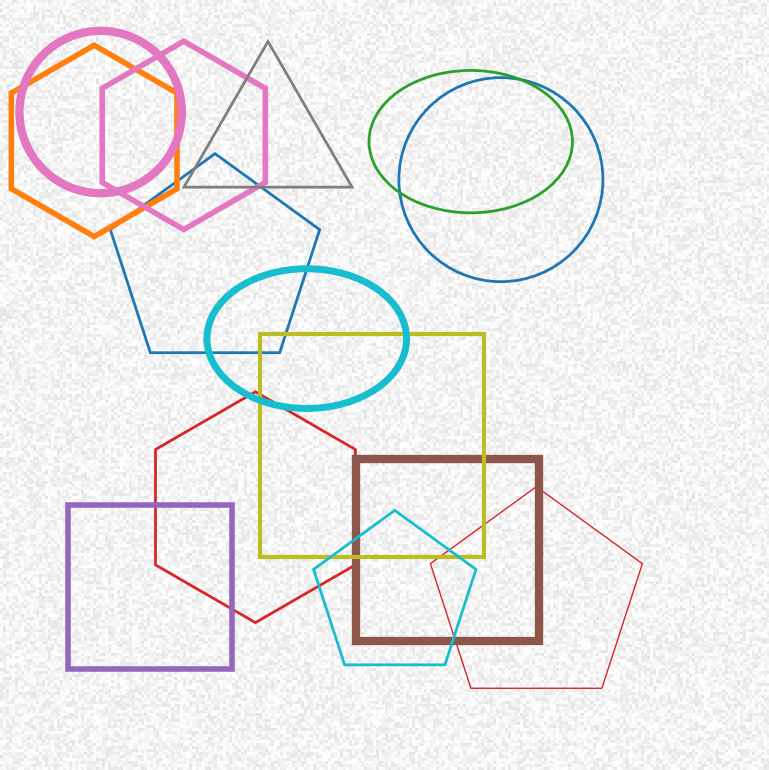[{"shape": "pentagon", "thickness": 1, "radius": 0.71, "center": [0.279, 0.658]}, {"shape": "circle", "thickness": 1, "radius": 0.66, "center": [0.651, 0.767]}, {"shape": "hexagon", "thickness": 2, "radius": 0.62, "center": [0.122, 0.817]}, {"shape": "oval", "thickness": 1, "radius": 0.66, "center": [0.611, 0.816]}, {"shape": "hexagon", "thickness": 1, "radius": 0.75, "center": [0.332, 0.341]}, {"shape": "pentagon", "thickness": 0.5, "radius": 0.72, "center": [0.697, 0.223]}, {"shape": "square", "thickness": 2, "radius": 0.53, "center": [0.194, 0.238]}, {"shape": "square", "thickness": 3, "radius": 0.59, "center": [0.581, 0.286]}, {"shape": "hexagon", "thickness": 2, "radius": 0.61, "center": [0.239, 0.824]}, {"shape": "circle", "thickness": 3, "radius": 0.53, "center": [0.131, 0.855]}, {"shape": "triangle", "thickness": 1, "radius": 0.63, "center": [0.348, 0.82]}, {"shape": "square", "thickness": 1.5, "radius": 0.73, "center": [0.483, 0.422]}, {"shape": "oval", "thickness": 2.5, "radius": 0.65, "center": [0.398, 0.56]}, {"shape": "pentagon", "thickness": 1, "radius": 0.55, "center": [0.513, 0.226]}]